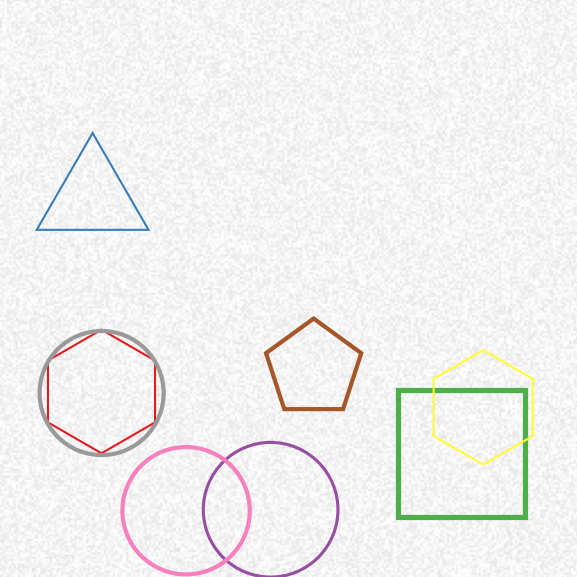[{"shape": "hexagon", "thickness": 1, "radius": 0.54, "center": [0.176, 0.321]}, {"shape": "triangle", "thickness": 1, "radius": 0.56, "center": [0.16, 0.657]}, {"shape": "square", "thickness": 2.5, "radius": 0.55, "center": [0.799, 0.214]}, {"shape": "circle", "thickness": 1.5, "radius": 0.58, "center": [0.469, 0.116]}, {"shape": "hexagon", "thickness": 1, "radius": 0.5, "center": [0.837, 0.294]}, {"shape": "pentagon", "thickness": 2, "radius": 0.43, "center": [0.543, 0.361]}, {"shape": "circle", "thickness": 2, "radius": 0.55, "center": [0.322, 0.115]}, {"shape": "circle", "thickness": 2, "radius": 0.54, "center": [0.176, 0.319]}]